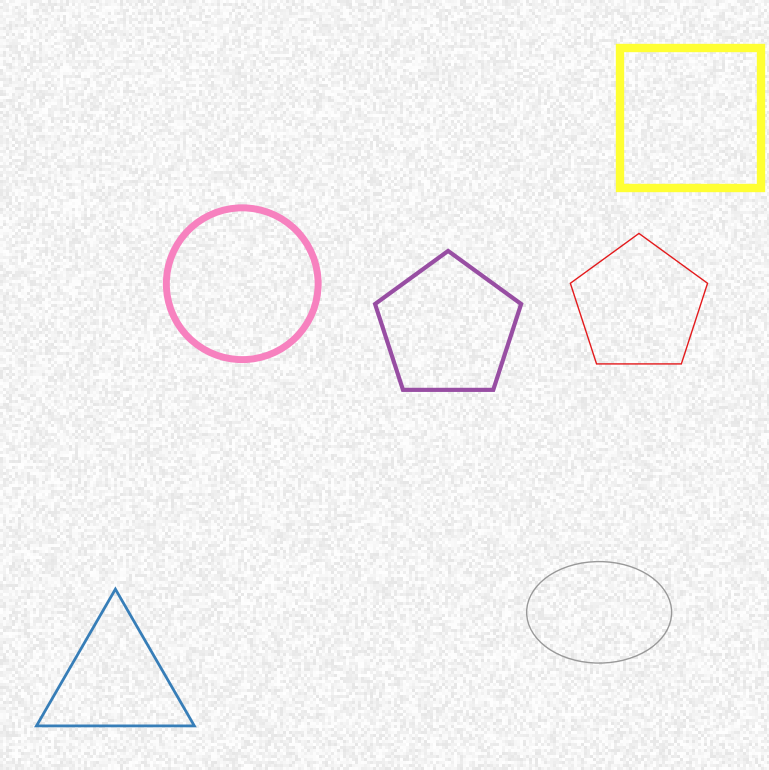[{"shape": "pentagon", "thickness": 0.5, "radius": 0.47, "center": [0.83, 0.603]}, {"shape": "triangle", "thickness": 1, "radius": 0.59, "center": [0.15, 0.116]}, {"shape": "pentagon", "thickness": 1.5, "radius": 0.5, "center": [0.582, 0.574]}, {"shape": "square", "thickness": 3, "radius": 0.45, "center": [0.897, 0.847]}, {"shape": "circle", "thickness": 2.5, "radius": 0.49, "center": [0.315, 0.632]}, {"shape": "oval", "thickness": 0.5, "radius": 0.47, "center": [0.778, 0.205]}]